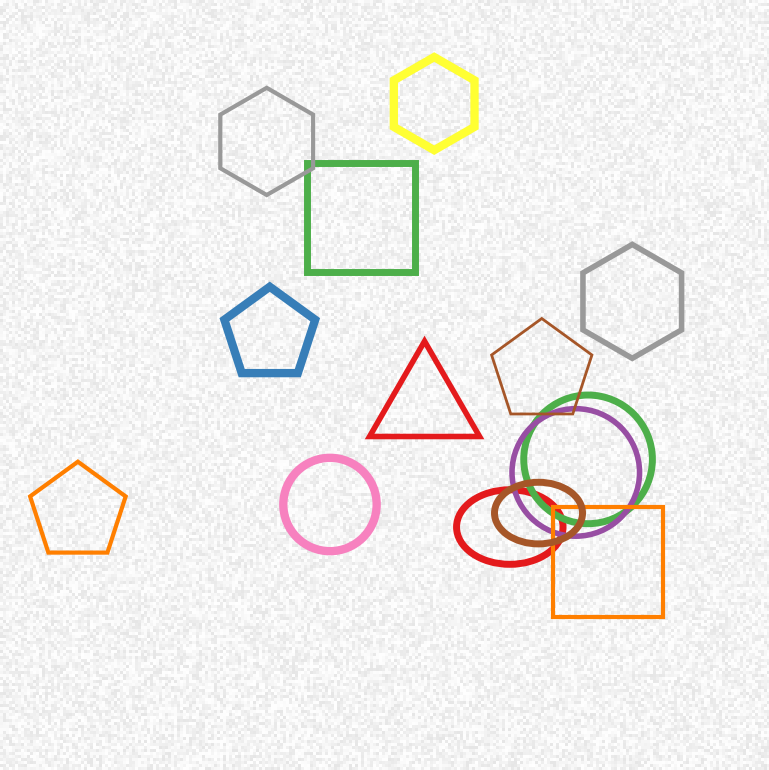[{"shape": "oval", "thickness": 2.5, "radius": 0.35, "center": [0.662, 0.316]}, {"shape": "triangle", "thickness": 2, "radius": 0.41, "center": [0.551, 0.474]}, {"shape": "pentagon", "thickness": 3, "radius": 0.31, "center": [0.35, 0.566]}, {"shape": "circle", "thickness": 2.5, "radius": 0.42, "center": [0.764, 0.403]}, {"shape": "square", "thickness": 2.5, "radius": 0.35, "center": [0.469, 0.717]}, {"shape": "circle", "thickness": 2, "radius": 0.41, "center": [0.748, 0.386]}, {"shape": "pentagon", "thickness": 1.5, "radius": 0.33, "center": [0.101, 0.335]}, {"shape": "square", "thickness": 1.5, "radius": 0.36, "center": [0.79, 0.271]}, {"shape": "hexagon", "thickness": 3, "radius": 0.3, "center": [0.564, 0.865]}, {"shape": "oval", "thickness": 2.5, "radius": 0.29, "center": [0.699, 0.334]}, {"shape": "pentagon", "thickness": 1, "radius": 0.34, "center": [0.704, 0.518]}, {"shape": "circle", "thickness": 3, "radius": 0.3, "center": [0.429, 0.345]}, {"shape": "hexagon", "thickness": 1.5, "radius": 0.35, "center": [0.346, 0.816]}, {"shape": "hexagon", "thickness": 2, "radius": 0.37, "center": [0.821, 0.609]}]